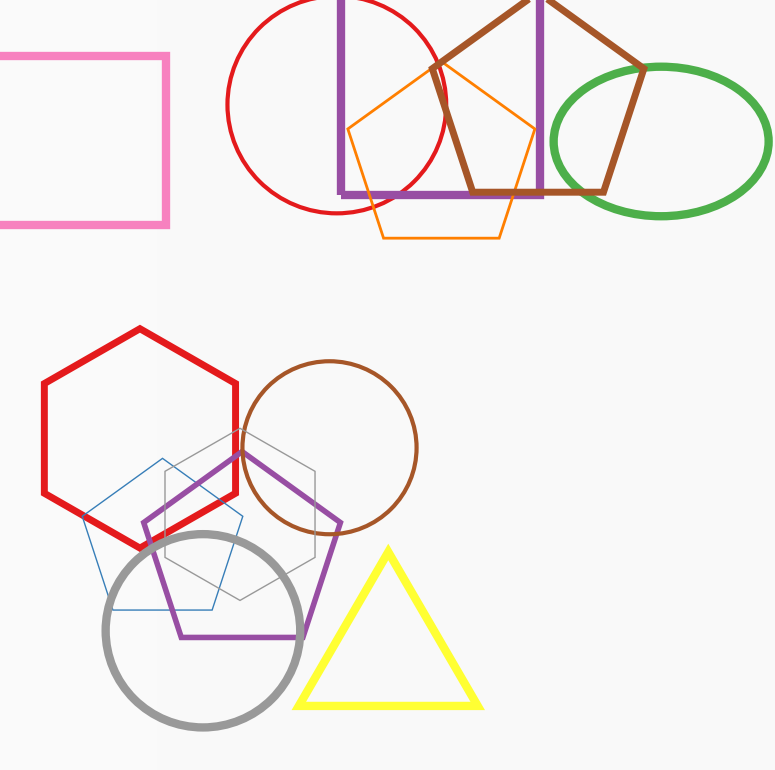[{"shape": "hexagon", "thickness": 2.5, "radius": 0.71, "center": [0.181, 0.431]}, {"shape": "circle", "thickness": 1.5, "radius": 0.71, "center": [0.435, 0.864]}, {"shape": "pentagon", "thickness": 0.5, "radius": 0.54, "center": [0.21, 0.296]}, {"shape": "oval", "thickness": 3, "radius": 0.69, "center": [0.853, 0.816]}, {"shape": "pentagon", "thickness": 2, "radius": 0.67, "center": [0.312, 0.28]}, {"shape": "square", "thickness": 3, "radius": 0.64, "center": [0.568, 0.875]}, {"shape": "pentagon", "thickness": 1, "radius": 0.63, "center": [0.57, 0.793]}, {"shape": "triangle", "thickness": 3, "radius": 0.67, "center": [0.501, 0.15]}, {"shape": "pentagon", "thickness": 2.5, "radius": 0.72, "center": [0.694, 0.866]}, {"shape": "circle", "thickness": 1.5, "radius": 0.56, "center": [0.425, 0.419]}, {"shape": "square", "thickness": 3, "radius": 0.55, "center": [0.105, 0.818]}, {"shape": "hexagon", "thickness": 0.5, "radius": 0.56, "center": [0.31, 0.332]}, {"shape": "circle", "thickness": 3, "radius": 0.63, "center": [0.262, 0.181]}]